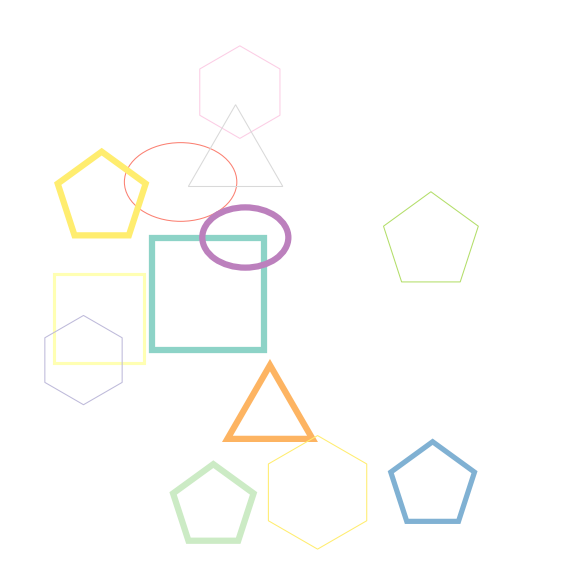[{"shape": "square", "thickness": 3, "radius": 0.49, "center": [0.36, 0.491]}, {"shape": "square", "thickness": 1.5, "radius": 0.39, "center": [0.171, 0.448]}, {"shape": "hexagon", "thickness": 0.5, "radius": 0.39, "center": [0.145, 0.376]}, {"shape": "oval", "thickness": 0.5, "radius": 0.49, "center": [0.313, 0.684]}, {"shape": "pentagon", "thickness": 2.5, "radius": 0.38, "center": [0.749, 0.158]}, {"shape": "triangle", "thickness": 3, "radius": 0.43, "center": [0.467, 0.282]}, {"shape": "pentagon", "thickness": 0.5, "radius": 0.43, "center": [0.746, 0.581]}, {"shape": "hexagon", "thickness": 0.5, "radius": 0.4, "center": [0.415, 0.84]}, {"shape": "triangle", "thickness": 0.5, "radius": 0.47, "center": [0.408, 0.723]}, {"shape": "oval", "thickness": 3, "radius": 0.37, "center": [0.425, 0.588]}, {"shape": "pentagon", "thickness": 3, "radius": 0.37, "center": [0.369, 0.122]}, {"shape": "hexagon", "thickness": 0.5, "radius": 0.49, "center": [0.55, 0.147]}, {"shape": "pentagon", "thickness": 3, "radius": 0.4, "center": [0.176, 0.656]}]